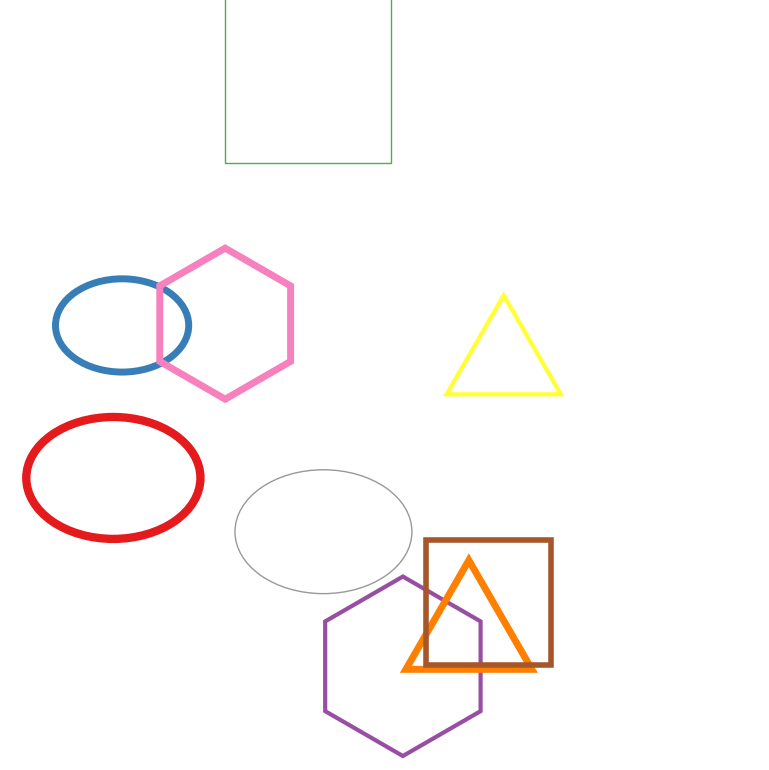[{"shape": "oval", "thickness": 3, "radius": 0.57, "center": [0.147, 0.379]}, {"shape": "oval", "thickness": 2.5, "radius": 0.43, "center": [0.159, 0.577]}, {"shape": "square", "thickness": 0.5, "radius": 0.54, "center": [0.4, 0.895]}, {"shape": "hexagon", "thickness": 1.5, "radius": 0.58, "center": [0.523, 0.135]}, {"shape": "triangle", "thickness": 2.5, "radius": 0.47, "center": [0.609, 0.178]}, {"shape": "triangle", "thickness": 1.5, "radius": 0.43, "center": [0.654, 0.531]}, {"shape": "square", "thickness": 2, "radius": 0.41, "center": [0.634, 0.218]}, {"shape": "hexagon", "thickness": 2.5, "radius": 0.49, "center": [0.292, 0.58]}, {"shape": "oval", "thickness": 0.5, "radius": 0.57, "center": [0.42, 0.309]}]